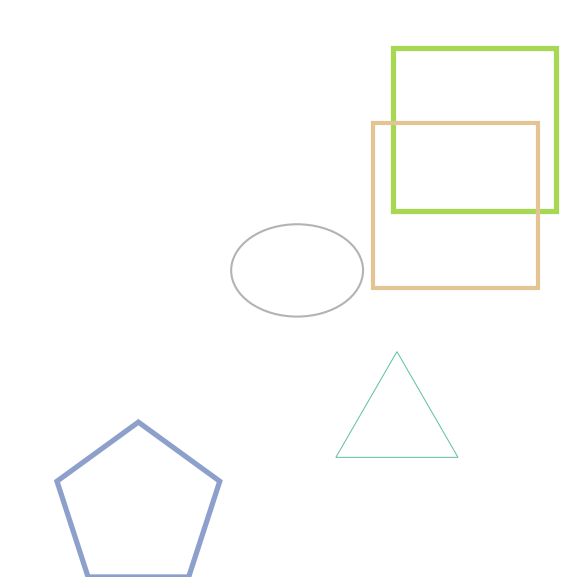[{"shape": "triangle", "thickness": 0.5, "radius": 0.61, "center": [0.687, 0.268]}, {"shape": "pentagon", "thickness": 2.5, "radius": 0.74, "center": [0.24, 0.12]}, {"shape": "square", "thickness": 2.5, "radius": 0.7, "center": [0.821, 0.775]}, {"shape": "square", "thickness": 2, "radius": 0.71, "center": [0.789, 0.643]}, {"shape": "oval", "thickness": 1, "radius": 0.57, "center": [0.514, 0.531]}]